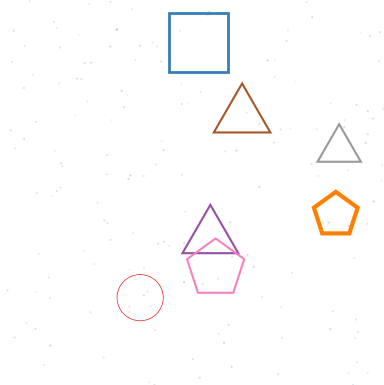[{"shape": "circle", "thickness": 0.5, "radius": 0.3, "center": [0.364, 0.227]}, {"shape": "square", "thickness": 2, "radius": 0.39, "center": [0.516, 0.89]}, {"shape": "triangle", "thickness": 1.5, "radius": 0.42, "center": [0.546, 0.384]}, {"shape": "pentagon", "thickness": 3, "radius": 0.3, "center": [0.872, 0.442]}, {"shape": "triangle", "thickness": 1.5, "radius": 0.42, "center": [0.629, 0.698]}, {"shape": "pentagon", "thickness": 1.5, "radius": 0.39, "center": [0.56, 0.303]}, {"shape": "triangle", "thickness": 1.5, "radius": 0.32, "center": [0.881, 0.612]}]